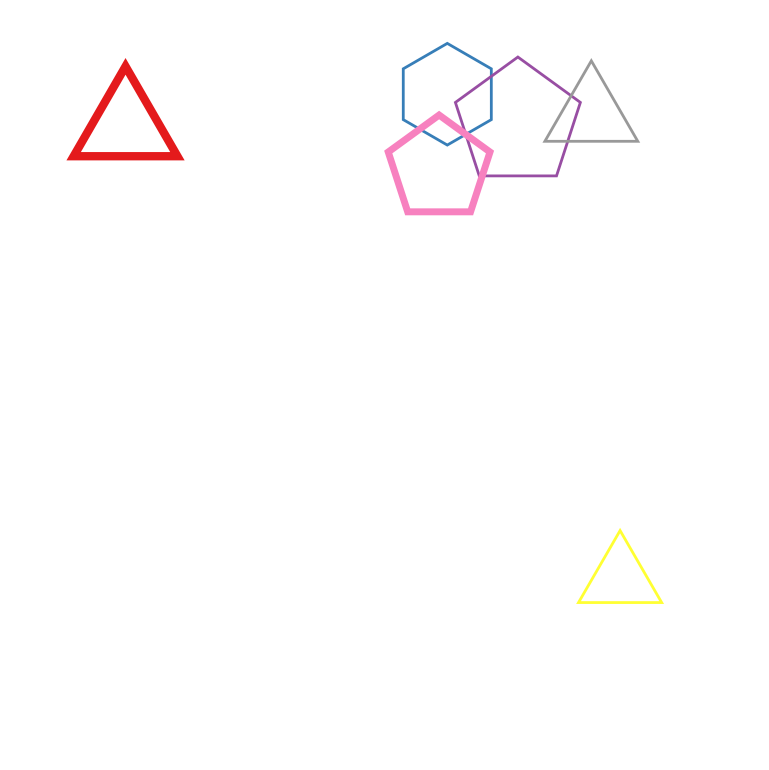[{"shape": "triangle", "thickness": 3, "radius": 0.39, "center": [0.163, 0.836]}, {"shape": "hexagon", "thickness": 1, "radius": 0.33, "center": [0.581, 0.878]}, {"shape": "pentagon", "thickness": 1, "radius": 0.43, "center": [0.673, 0.841]}, {"shape": "triangle", "thickness": 1, "radius": 0.31, "center": [0.805, 0.249]}, {"shape": "pentagon", "thickness": 2.5, "radius": 0.35, "center": [0.57, 0.781]}, {"shape": "triangle", "thickness": 1, "radius": 0.35, "center": [0.768, 0.851]}]